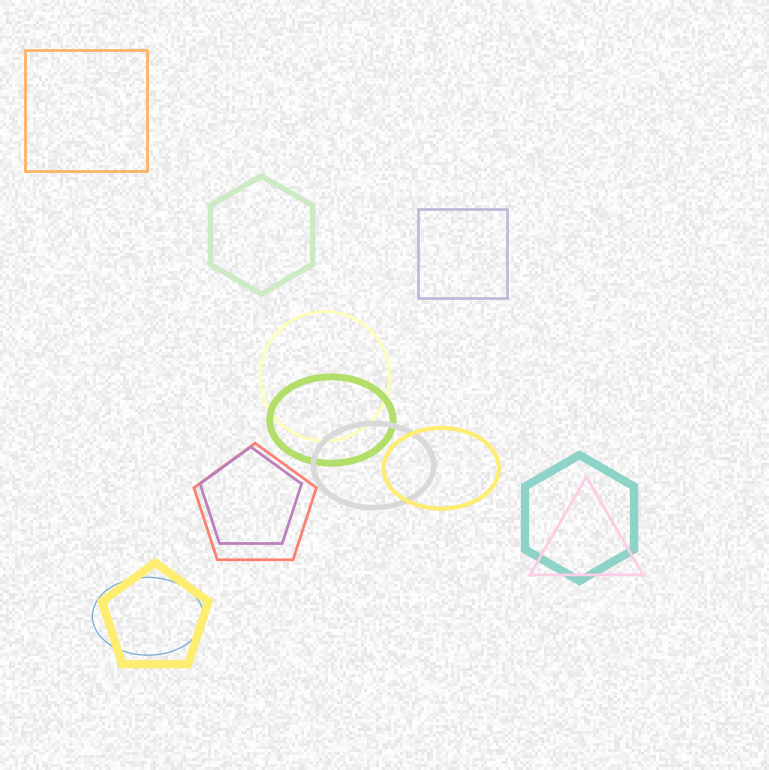[{"shape": "hexagon", "thickness": 3, "radius": 0.41, "center": [0.753, 0.327]}, {"shape": "circle", "thickness": 1, "radius": 0.42, "center": [0.422, 0.511]}, {"shape": "square", "thickness": 1, "radius": 0.29, "center": [0.601, 0.671]}, {"shape": "pentagon", "thickness": 1, "radius": 0.42, "center": [0.331, 0.341]}, {"shape": "oval", "thickness": 0.5, "radius": 0.36, "center": [0.192, 0.2]}, {"shape": "square", "thickness": 1, "radius": 0.39, "center": [0.112, 0.857]}, {"shape": "oval", "thickness": 2.5, "radius": 0.4, "center": [0.43, 0.455]}, {"shape": "triangle", "thickness": 1, "radius": 0.42, "center": [0.762, 0.296]}, {"shape": "oval", "thickness": 2, "radius": 0.39, "center": [0.485, 0.395]}, {"shape": "pentagon", "thickness": 1, "radius": 0.35, "center": [0.326, 0.35]}, {"shape": "hexagon", "thickness": 2, "radius": 0.38, "center": [0.34, 0.695]}, {"shape": "oval", "thickness": 1.5, "radius": 0.37, "center": [0.573, 0.392]}, {"shape": "pentagon", "thickness": 3, "radius": 0.36, "center": [0.202, 0.196]}]